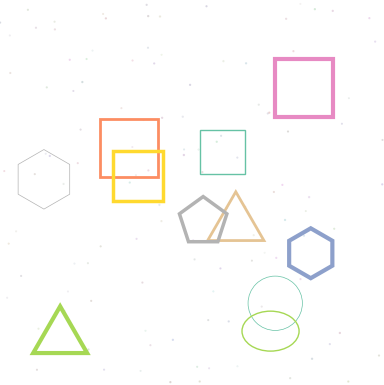[{"shape": "circle", "thickness": 0.5, "radius": 0.35, "center": [0.715, 0.212]}, {"shape": "square", "thickness": 1, "radius": 0.29, "center": [0.578, 0.604]}, {"shape": "square", "thickness": 2, "radius": 0.38, "center": [0.334, 0.615]}, {"shape": "hexagon", "thickness": 3, "radius": 0.32, "center": [0.807, 0.342]}, {"shape": "square", "thickness": 3, "radius": 0.38, "center": [0.79, 0.772]}, {"shape": "triangle", "thickness": 3, "radius": 0.4, "center": [0.156, 0.123]}, {"shape": "oval", "thickness": 1, "radius": 0.37, "center": [0.703, 0.14]}, {"shape": "square", "thickness": 2.5, "radius": 0.33, "center": [0.358, 0.543]}, {"shape": "triangle", "thickness": 2, "radius": 0.42, "center": [0.612, 0.417]}, {"shape": "hexagon", "thickness": 0.5, "radius": 0.39, "center": [0.114, 0.534]}, {"shape": "pentagon", "thickness": 2.5, "radius": 0.32, "center": [0.528, 0.425]}]